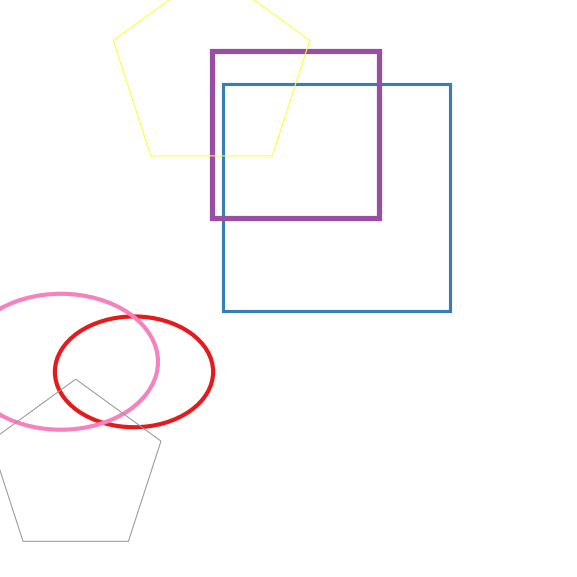[{"shape": "oval", "thickness": 2, "radius": 0.69, "center": [0.232, 0.355]}, {"shape": "square", "thickness": 1.5, "radius": 0.98, "center": [0.582, 0.658]}, {"shape": "square", "thickness": 2.5, "radius": 0.72, "center": [0.512, 0.767]}, {"shape": "pentagon", "thickness": 0.5, "radius": 0.89, "center": [0.366, 0.874]}, {"shape": "oval", "thickness": 2, "radius": 0.84, "center": [0.105, 0.373]}, {"shape": "pentagon", "thickness": 0.5, "radius": 0.78, "center": [0.131, 0.187]}]